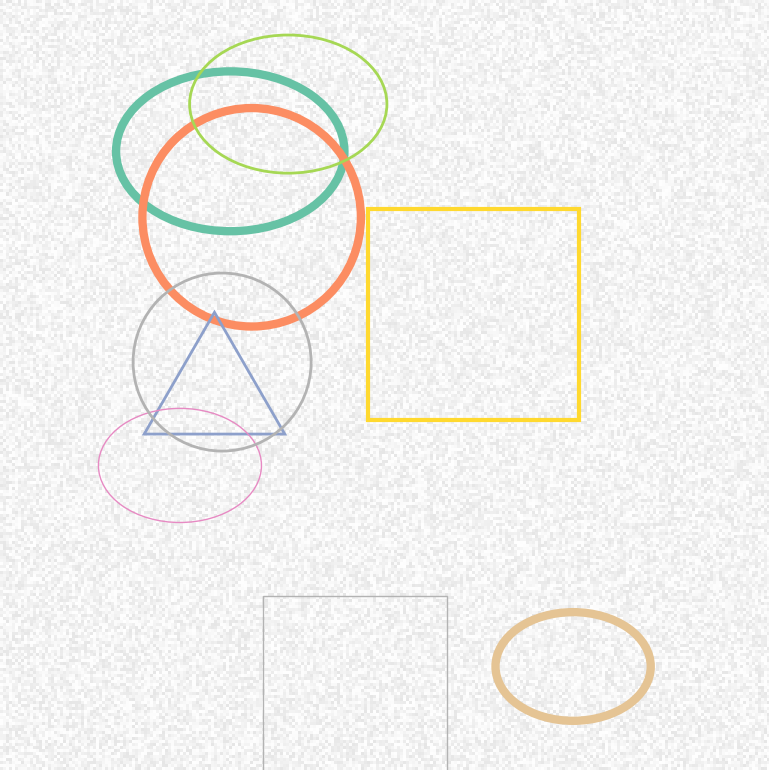[{"shape": "oval", "thickness": 3, "radius": 0.74, "center": [0.299, 0.804]}, {"shape": "circle", "thickness": 3, "radius": 0.71, "center": [0.327, 0.718]}, {"shape": "triangle", "thickness": 1, "radius": 0.53, "center": [0.279, 0.489]}, {"shape": "oval", "thickness": 0.5, "radius": 0.53, "center": [0.234, 0.396]}, {"shape": "oval", "thickness": 1, "radius": 0.64, "center": [0.374, 0.865]}, {"shape": "square", "thickness": 1.5, "radius": 0.68, "center": [0.614, 0.592]}, {"shape": "oval", "thickness": 3, "radius": 0.5, "center": [0.744, 0.134]}, {"shape": "square", "thickness": 0.5, "radius": 0.6, "center": [0.461, 0.106]}, {"shape": "circle", "thickness": 1, "radius": 0.58, "center": [0.288, 0.53]}]